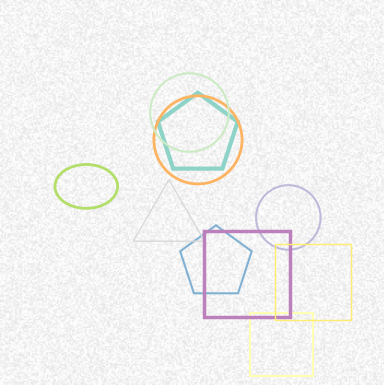[{"shape": "pentagon", "thickness": 3, "radius": 0.54, "center": [0.514, 0.65]}, {"shape": "square", "thickness": 1.5, "radius": 0.41, "center": [0.732, 0.104]}, {"shape": "circle", "thickness": 1.5, "radius": 0.42, "center": [0.749, 0.435]}, {"shape": "pentagon", "thickness": 1.5, "radius": 0.49, "center": [0.561, 0.317]}, {"shape": "circle", "thickness": 2, "radius": 0.57, "center": [0.514, 0.637]}, {"shape": "oval", "thickness": 2, "radius": 0.41, "center": [0.224, 0.516]}, {"shape": "triangle", "thickness": 1, "radius": 0.53, "center": [0.439, 0.427]}, {"shape": "square", "thickness": 2.5, "radius": 0.56, "center": [0.643, 0.289]}, {"shape": "circle", "thickness": 1.5, "radius": 0.51, "center": [0.492, 0.708]}, {"shape": "square", "thickness": 1, "radius": 0.5, "center": [0.813, 0.267]}]